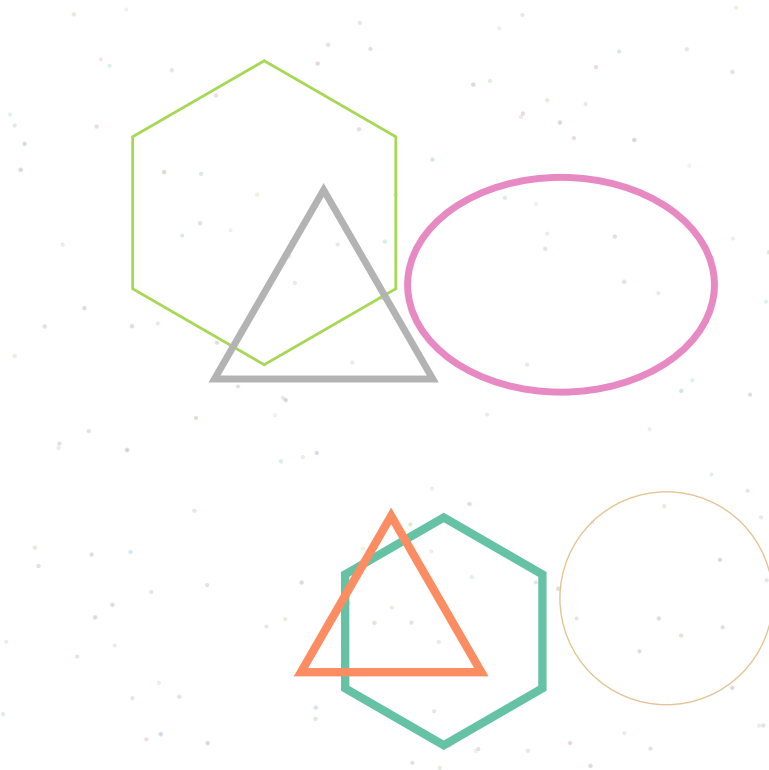[{"shape": "hexagon", "thickness": 3, "radius": 0.74, "center": [0.576, 0.18]}, {"shape": "triangle", "thickness": 3, "radius": 0.68, "center": [0.508, 0.195]}, {"shape": "oval", "thickness": 2.5, "radius": 1.0, "center": [0.729, 0.63]}, {"shape": "hexagon", "thickness": 1, "radius": 0.99, "center": [0.343, 0.724]}, {"shape": "circle", "thickness": 0.5, "radius": 0.69, "center": [0.865, 0.223]}, {"shape": "triangle", "thickness": 2.5, "radius": 0.82, "center": [0.42, 0.59]}]